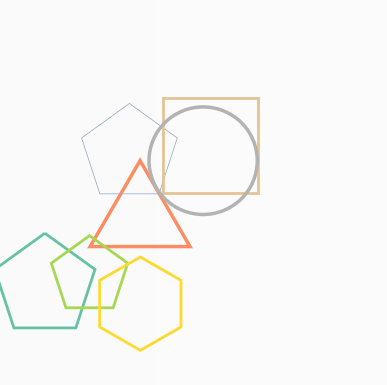[{"shape": "pentagon", "thickness": 2, "radius": 0.68, "center": [0.116, 0.258]}, {"shape": "triangle", "thickness": 2.5, "radius": 0.74, "center": [0.361, 0.434]}, {"shape": "pentagon", "thickness": 0.5, "radius": 0.65, "center": [0.334, 0.601]}, {"shape": "pentagon", "thickness": 2, "radius": 0.52, "center": [0.231, 0.284]}, {"shape": "hexagon", "thickness": 2, "radius": 0.61, "center": [0.362, 0.211]}, {"shape": "square", "thickness": 2, "radius": 0.61, "center": [0.543, 0.622]}, {"shape": "circle", "thickness": 2.5, "radius": 0.7, "center": [0.524, 0.583]}]